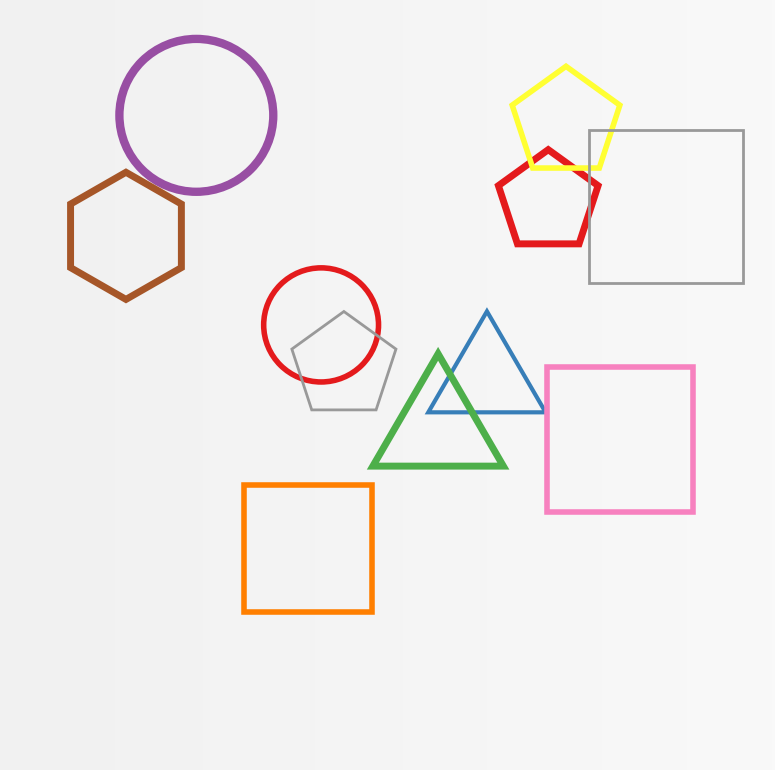[{"shape": "pentagon", "thickness": 2.5, "radius": 0.34, "center": [0.707, 0.738]}, {"shape": "circle", "thickness": 2, "radius": 0.37, "center": [0.414, 0.578]}, {"shape": "triangle", "thickness": 1.5, "radius": 0.44, "center": [0.628, 0.508]}, {"shape": "triangle", "thickness": 2.5, "radius": 0.49, "center": [0.565, 0.443]}, {"shape": "circle", "thickness": 3, "radius": 0.5, "center": [0.253, 0.85]}, {"shape": "square", "thickness": 2, "radius": 0.41, "center": [0.397, 0.288]}, {"shape": "pentagon", "thickness": 2, "radius": 0.37, "center": [0.73, 0.841]}, {"shape": "hexagon", "thickness": 2.5, "radius": 0.41, "center": [0.163, 0.694]}, {"shape": "square", "thickness": 2, "radius": 0.47, "center": [0.8, 0.43]}, {"shape": "square", "thickness": 1, "radius": 0.5, "center": [0.859, 0.732]}, {"shape": "pentagon", "thickness": 1, "radius": 0.35, "center": [0.444, 0.525]}]